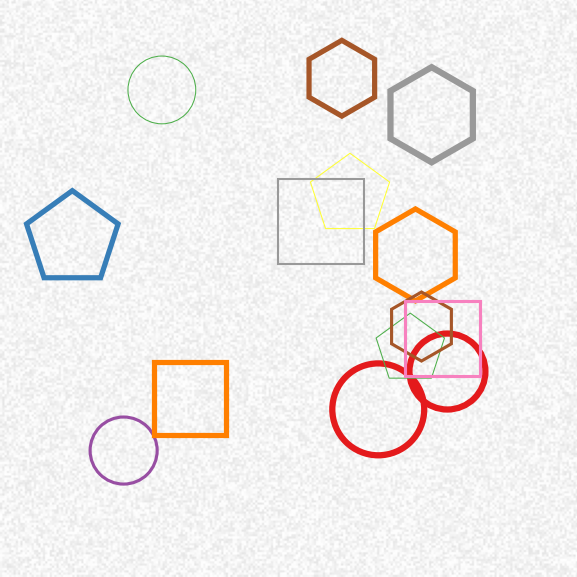[{"shape": "circle", "thickness": 3, "radius": 0.33, "center": [0.775, 0.356]}, {"shape": "circle", "thickness": 3, "radius": 0.4, "center": [0.655, 0.29]}, {"shape": "pentagon", "thickness": 2.5, "radius": 0.42, "center": [0.125, 0.586]}, {"shape": "circle", "thickness": 0.5, "radius": 0.29, "center": [0.28, 0.843]}, {"shape": "pentagon", "thickness": 0.5, "radius": 0.31, "center": [0.71, 0.395]}, {"shape": "circle", "thickness": 1.5, "radius": 0.29, "center": [0.214, 0.219]}, {"shape": "square", "thickness": 2.5, "radius": 0.31, "center": [0.329, 0.309]}, {"shape": "hexagon", "thickness": 2.5, "radius": 0.4, "center": [0.719, 0.558]}, {"shape": "pentagon", "thickness": 0.5, "radius": 0.36, "center": [0.606, 0.662]}, {"shape": "hexagon", "thickness": 1.5, "radius": 0.3, "center": [0.73, 0.434]}, {"shape": "hexagon", "thickness": 2.5, "radius": 0.33, "center": [0.592, 0.864]}, {"shape": "square", "thickness": 1.5, "radius": 0.33, "center": [0.766, 0.413]}, {"shape": "hexagon", "thickness": 3, "radius": 0.41, "center": [0.747, 0.8]}, {"shape": "square", "thickness": 1, "radius": 0.37, "center": [0.555, 0.616]}]